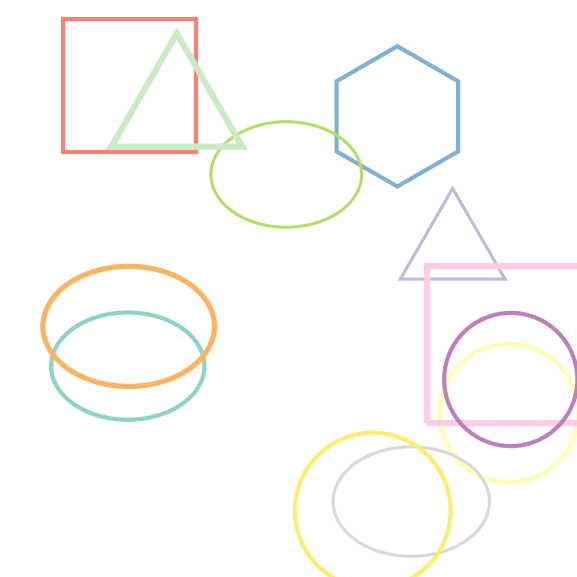[{"shape": "oval", "thickness": 2, "radius": 0.66, "center": [0.221, 0.365]}, {"shape": "circle", "thickness": 2, "radius": 0.6, "center": [0.881, 0.284]}, {"shape": "triangle", "thickness": 1.5, "radius": 0.52, "center": [0.784, 0.568]}, {"shape": "square", "thickness": 2, "radius": 0.57, "center": [0.224, 0.851]}, {"shape": "hexagon", "thickness": 2, "radius": 0.61, "center": [0.688, 0.798]}, {"shape": "oval", "thickness": 2.5, "radius": 0.74, "center": [0.223, 0.434]}, {"shape": "oval", "thickness": 1.5, "radius": 0.65, "center": [0.496, 0.697]}, {"shape": "square", "thickness": 3, "radius": 0.68, "center": [0.874, 0.403]}, {"shape": "oval", "thickness": 1.5, "radius": 0.68, "center": [0.712, 0.131]}, {"shape": "circle", "thickness": 2, "radius": 0.58, "center": [0.884, 0.342]}, {"shape": "triangle", "thickness": 3, "radius": 0.65, "center": [0.306, 0.811]}, {"shape": "circle", "thickness": 2, "radius": 0.67, "center": [0.645, 0.115]}]